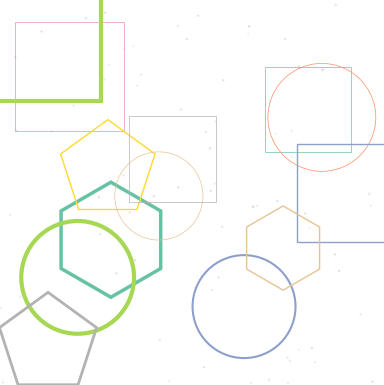[{"shape": "square", "thickness": 0.5, "radius": 0.55, "center": [0.8, 0.716]}, {"shape": "hexagon", "thickness": 2.5, "radius": 0.75, "center": [0.288, 0.377]}, {"shape": "circle", "thickness": 0.5, "radius": 0.7, "center": [0.836, 0.695]}, {"shape": "square", "thickness": 1, "radius": 0.64, "center": [0.898, 0.498]}, {"shape": "circle", "thickness": 1.5, "radius": 0.67, "center": [0.634, 0.204]}, {"shape": "square", "thickness": 0.5, "radius": 0.71, "center": [0.181, 0.801]}, {"shape": "square", "thickness": 3, "radius": 0.73, "center": [0.117, 0.882]}, {"shape": "circle", "thickness": 3, "radius": 0.73, "center": [0.202, 0.28]}, {"shape": "pentagon", "thickness": 1, "radius": 0.64, "center": [0.28, 0.56]}, {"shape": "circle", "thickness": 0.5, "radius": 0.57, "center": [0.413, 0.491]}, {"shape": "hexagon", "thickness": 1, "radius": 0.55, "center": [0.735, 0.356]}, {"shape": "square", "thickness": 0.5, "radius": 0.56, "center": [0.448, 0.587]}, {"shape": "pentagon", "thickness": 2, "radius": 0.66, "center": [0.125, 0.108]}]